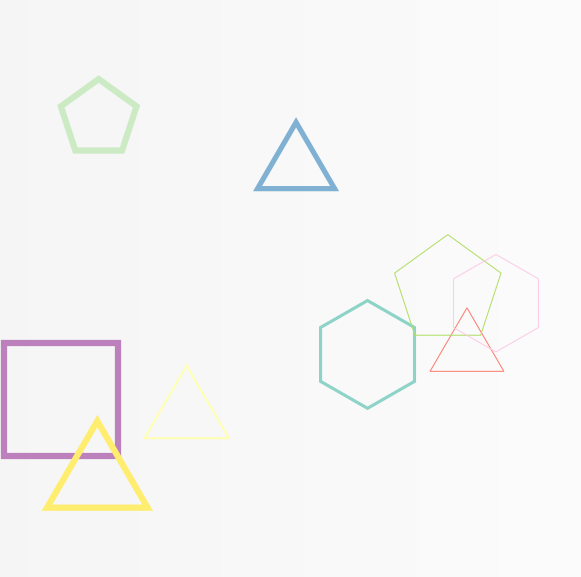[{"shape": "hexagon", "thickness": 1.5, "radius": 0.47, "center": [0.632, 0.385]}, {"shape": "triangle", "thickness": 1, "radius": 0.42, "center": [0.321, 0.282]}, {"shape": "triangle", "thickness": 0.5, "radius": 0.37, "center": [0.803, 0.393]}, {"shape": "triangle", "thickness": 2.5, "radius": 0.38, "center": [0.509, 0.711]}, {"shape": "pentagon", "thickness": 0.5, "radius": 0.48, "center": [0.77, 0.497]}, {"shape": "hexagon", "thickness": 0.5, "radius": 0.42, "center": [0.853, 0.474]}, {"shape": "square", "thickness": 3, "radius": 0.49, "center": [0.105, 0.308]}, {"shape": "pentagon", "thickness": 3, "radius": 0.34, "center": [0.17, 0.794]}, {"shape": "triangle", "thickness": 3, "radius": 0.5, "center": [0.167, 0.17]}]